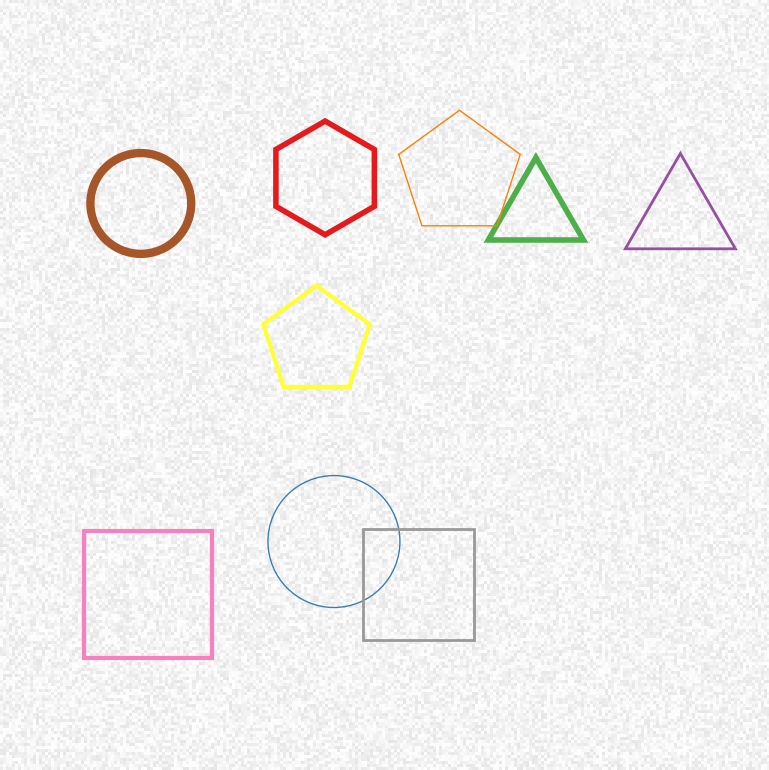[{"shape": "hexagon", "thickness": 2, "radius": 0.37, "center": [0.422, 0.769]}, {"shape": "circle", "thickness": 0.5, "radius": 0.43, "center": [0.434, 0.297]}, {"shape": "triangle", "thickness": 2, "radius": 0.36, "center": [0.696, 0.724]}, {"shape": "triangle", "thickness": 1, "radius": 0.41, "center": [0.884, 0.718]}, {"shape": "pentagon", "thickness": 0.5, "radius": 0.41, "center": [0.597, 0.774]}, {"shape": "pentagon", "thickness": 1.5, "radius": 0.36, "center": [0.411, 0.556]}, {"shape": "circle", "thickness": 3, "radius": 0.33, "center": [0.183, 0.736]}, {"shape": "square", "thickness": 1.5, "radius": 0.41, "center": [0.192, 0.228]}, {"shape": "square", "thickness": 1, "radius": 0.36, "center": [0.543, 0.241]}]